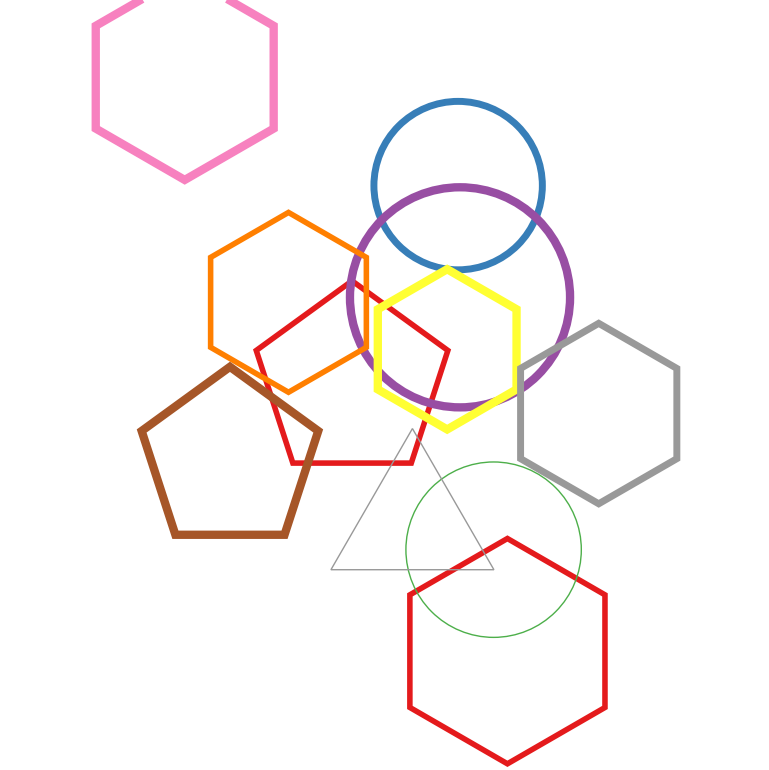[{"shape": "hexagon", "thickness": 2, "radius": 0.73, "center": [0.659, 0.154]}, {"shape": "pentagon", "thickness": 2, "radius": 0.65, "center": [0.457, 0.504]}, {"shape": "circle", "thickness": 2.5, "radius": 0.55, "center": [0.595, 0.759]}, {"shape": "circle", "thickness": 0.5, "radius": 0.57, "center": [0.641, 0.286]}, {"shape": "circle", "thickness": 3, "radius": 0.71, "center": [0.597, 0.614]}, {"shape": "hexagon", "thickness": 2, "radius": 0.58, "center": [0.375, 0.607]}, {"shape": "hexagon", "thickness": 3, "radius": 0.52, "center": [0.581, 0.546]}, {"shape": "pentagon", "thickness": 3, "radius": 0.6, "center": [0.299, 0.403]}, {"shape": "hexagon", "thickness": 3, "radius": 0.67, "center": [0.24, 0.9]}, {"shape": "triangle", "thickness": 0.5, "radius": 0.61, "center": [0.536, 0.321]}, {"shape": "hexagon", "thickness": 2.5, "radius": 0.59, "center": [0.778, 0.463]}]